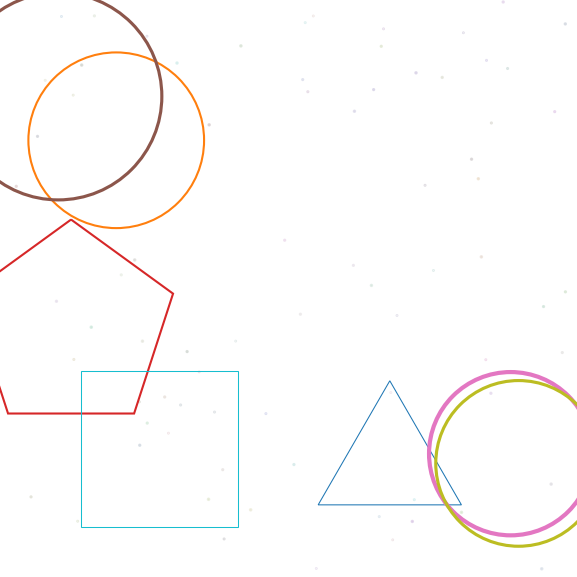[{"shape": "triangle", "thickness": 0.5, "radius": 0.72, "center": [0.675, 0.197]}, {"shape": "circle", "thickness": 1, "radius": 0.76, "center": [0.201, 0.756]}, {"shape": "pentagon", "thickness": 1, "radius": 0.93, "center": [0.123, 0.433]}, {"shape": "circle", "thickness": 1.5, "radius": 0.9, "center": [0.101, 0.832]}, {"shape": "circle", "thickness": 2, "radius": 0.71, "center": [0.884, 0.214]}, {"shape": "circle", "thickness": 1.5, "radius": 0.72, "center": [0.898, 0.197]}, {"shape": "square", "thickness": 0.5, "radius": 0.68, "center": [0.276, 0.222]}]